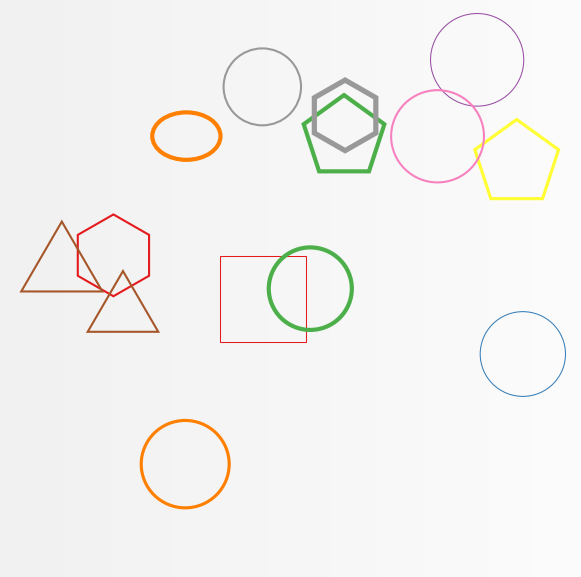[{"shape": "square", "thickness": 0.5, "radius": 0.37, "center": [0.452, 0.482]}, {"shape": "hexagon", "thickness": 1, "radius": 0.35, "center": [0.195, 0.557]}, {"shape": "circle", "thickness": 0.5, "radius": 0.37, "center": [0.9, 0.386]}, {"shape": "pentagon", "thickness": 2, "radius": 0.36, "center": [0.592, 0.761]}, {"shape": "circle", "thickness": 2, "radius": 0.36, "center": [0.534, 0.499]}, {"shape": "circle", "thickness": 0.5, "radius": 0.4, "center": [0.821, 0.896]}, {"shape": "oval", "thickness": 2, "radius": 0.29, "center": [0.321, 0.763]}, {"shape": "circle", "thickness": 1.5, "radius": 0.38, "center": [0.319, 0.195]}, {"shape": "pentagon", "thickness": 1.5, "radius": 0.38, "center": [0.889, 0.716]}, {"shape": "triangle", "thickness": 1, "radius": 0.4, "center": [0.106, 0.535]}, {"shape": "triangle", "thickness": 1, "radius": 0.35, "center": [0.212, 0.46]}, {"shape": "circle", "thickness": 1, "radius": 0.4, "center": [0.753, 0.763]}, {"shape": "circle", "thickness": 1, "radius": 0.33, "center": [0.451, 0.849]}, {"shape": "hexagon", "thickness": 2.5, "radius": 0.31, "center": [0.594, 0.799]}]